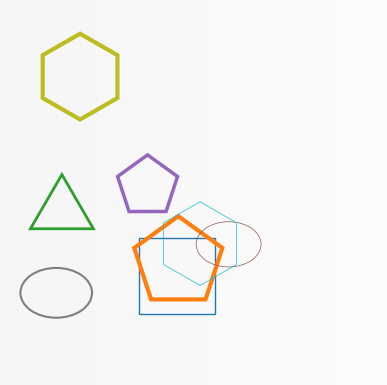[{"shape": "square", "thickness": 1, "radius": 0.49, "center": [0.458, 0.283]}, {"shape": "pentagon", "thickness": 3, "radius": 0.6, "center": [0.46, 0.319]}, {"shape": "triangle", "thickness": 2, "radius": 0.47, "center": [0.16, 0.453]}, {"shape": "pentagon", "thickness": 2.5, "radius": 0.41, "center": [0.381, 0.516]}, {"shape": "oval", "thickness": 0.5, "radius": 0.42, "center": [0.59, 0.365]}, {"shape": "oval", "thickness": 1.5, "radius": 0.46, "center": [0.145, 0.239]}, {"shape": "hexagon", "thickness": 3, "radius": 0.56, "center": [0.207, 0.801]}, {"shape": "hexagon", "thickness": 0.5, "radius": 0.54, "center": [0.516, 0.367]}]